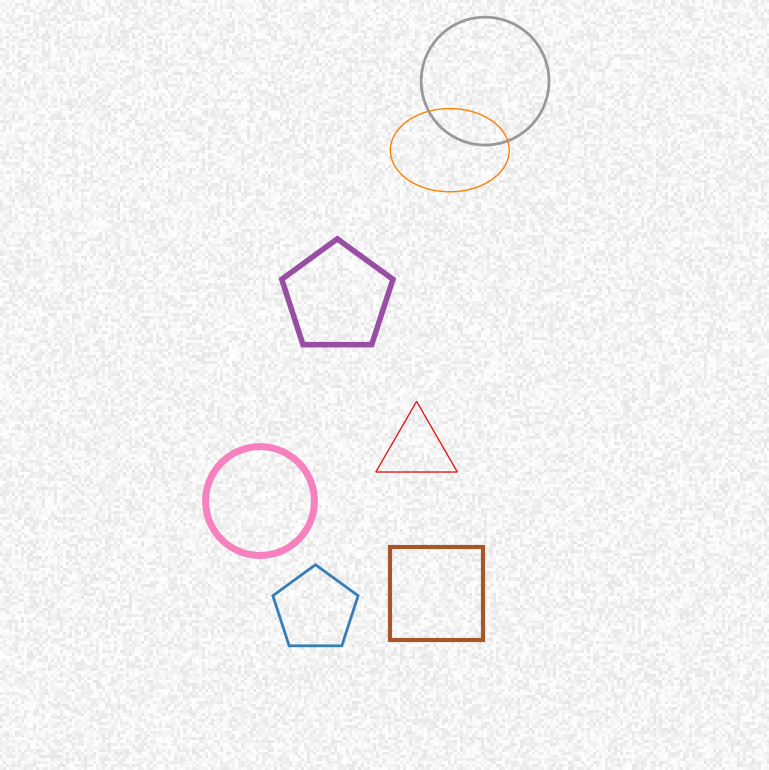[{"shape": "triangle", "thickness": 0.5, "radius": 0.31, "center": [0.541, 0.418]}, {"shape": "pentagon", "thickness": 1, "radius": 0.29, "center": [0.41, 0.208]}, {"shape": "pentagon", "thickness": 2, "radius": 0.38, "center": [0.438, 0.614]}, {"shape": "oval", "thickness": 0.5, "radius": 0.39, "center": [0.584, 0.805]}, {"shape": "square", "thickness": 1.5, "radius": 0.3, "center": [0.567, 0.229]}, {"shape": "circle", "thickness": 2.5, "radius": 0.35, "center": [0.338, 0.349]}, {"shape": "circle", "thickness": 1, "radius": 0.42, "center": [0.63, 0.895]}]